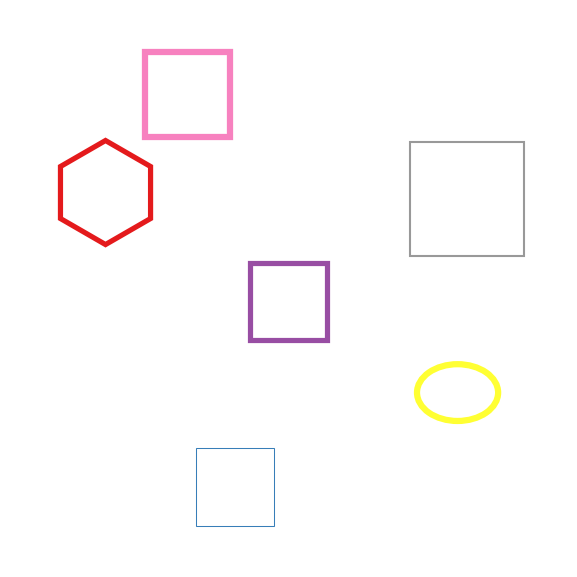[{"shape": "hexagon", "thickness": 2.5, "radius": 0.45, "center": [0.183, 0.666]}, {"shape": "square", "thickness": 0.5, "radius": 0.34, "center": [0.407, 0.156]}, {"shape": "square", "thickness": 2.5, "radius": 0.33, "center": [0.5, 0.477]}, {"shape": "oval", "thickness": 3, "radius": 0.35, "center": [0.792, 0.319]}, {"shape": "square", "thickness": 3, "radius": 0.37, "center": [0.324, 0.835]}, {"shape": "square", "thickness": 1, "radius": 0.49, "center": [0.808, 0.654]}]